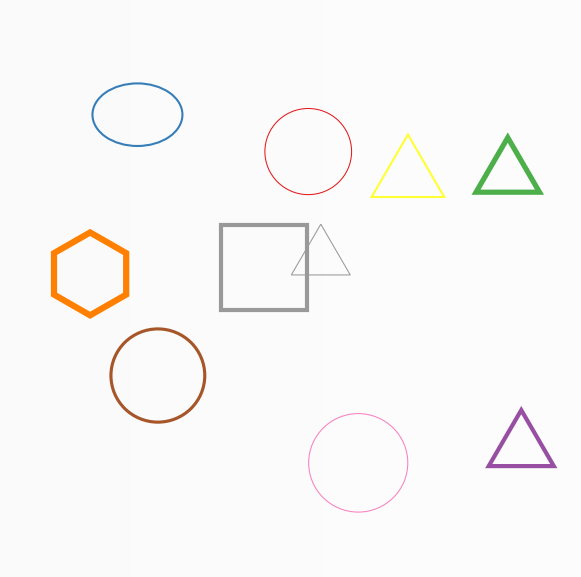[{"shape": "circle", "thickness": 0.5, "radius": 0.37, "center": [0.53, 0.737]}, {"shape": "oval", "thickness": 1, "radius": 0.39, "center": [0.236, 0.801]}, {"shape": "triangle", "thickness": 2.5, "radius": 0.32, "center": [0.874, 0.698]}, {"shape": "triangle", "thickness": 2, "radius": 0.32, "center": [0.897, 0.224]}, {"shape": "hexagon", "thickness": 3, "radius": 0.36, "center": [0.155, 0.525]}, {"shape": "triangle", "thickness": 1, "radius": 0.36, "center": [0.702, 0.694]}, {"shape": "circle", "thickness": 1.5, "radius": 0.4, "center": [0.272, 0.349]}, {"shape": "circle", "thickness": 0.5, "radius": 0.43, "center": [0.616, 0.198]}, {"shape": "square", "thickness": 2, "radius": 0.37, "center": [0.454, 0.535]}, {"shape": "triangle", "thickness": 0.5, "radius": 0.29, "center": [0.552, 0.552]}]